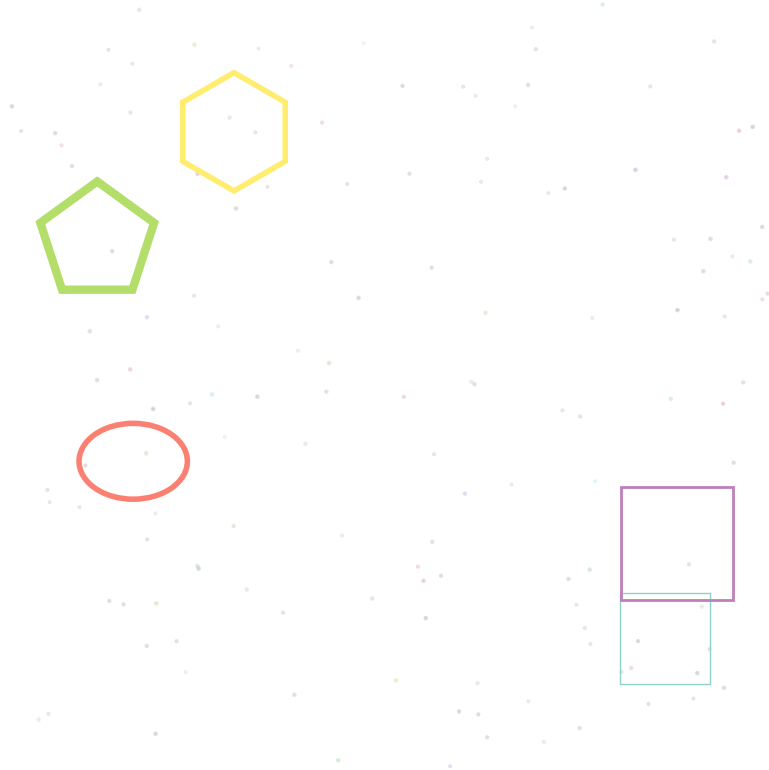[{"shape": "square", "thickness": 0.5, "radius": 0.29, "center": [0.864, 0.171]}, {"shape": "oval", "thickness": 2, "radius": 0.35, "center": [0.173, 0.401]}, {"shape": "pentagon", "thickness": 3, "radius": 0.39, "center": [0.126, 0.687]}, {"shape": "square", "thickness": 1, "radius": 0.37, "center": [0.879, 0.294]}, {"shape": "hexagon", "thickness": 2, "radius": 0.38, "center": [0.304, 0.829]}]